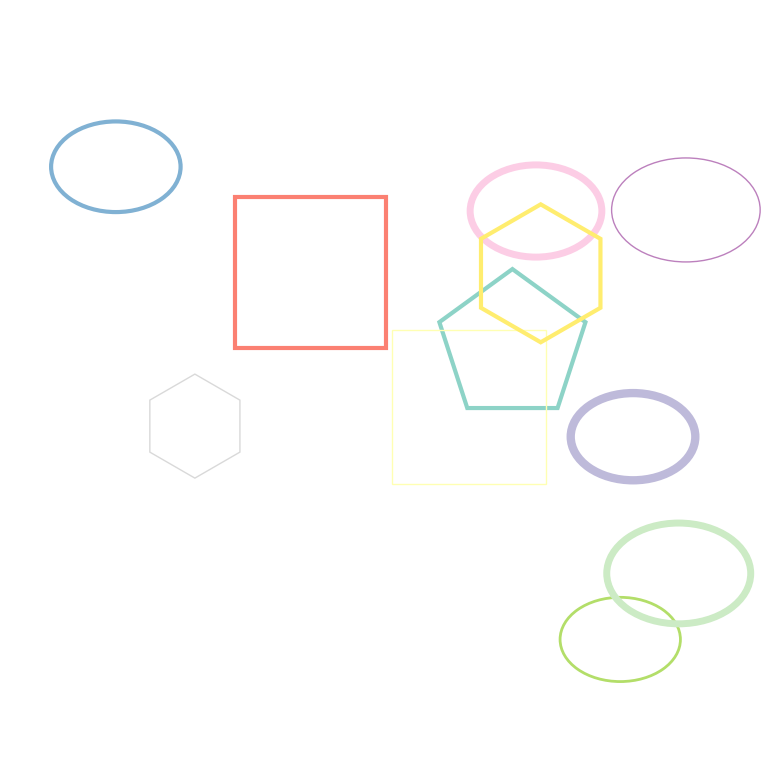[{"shape": "pentagon", "thickness": 1.5, "radius": 0.5, "center": [0.665, 0.551]}, {"shape": "square", "thickness": 0.5, "radius": 0.5, "center": [0.609, 0.472]}, {"shape": "oval", "thickness": 3, "radius": 0.4, "center": [0.822, 0.433]}, {"shape": "square", "thickness": 1.5, "radius": 0.49, "center": [0.404, 0.646]}, {"shape": "oval", "thickness": 1.5, "radius": 0.42, "center": [0.15, 0.783]}, {"shape": "oval", "thickness": 1, "radius": 0.39, "center": [0.806, 0.17]}, {"shape": "oval", "thickness": 2.5, "radius": 0.43, "center": [0.696, 0.726]}, {"shape": "hexagon", "thickness": 0.5, "radius": 0.34, "center": [0.253, 0.447]}, {"shape": "oval", "thickness": 0.5, "radius": 0.48, "center": [0.891, 0.727]}, {"shape": "oval", "thickness": 2.5, "radius": 0.47, "center": [0.881, 0.255]}, {"shape": "hexagon", "thickness": 1.5, "radius": 0.45, "center": [0.702, 0.645]}]